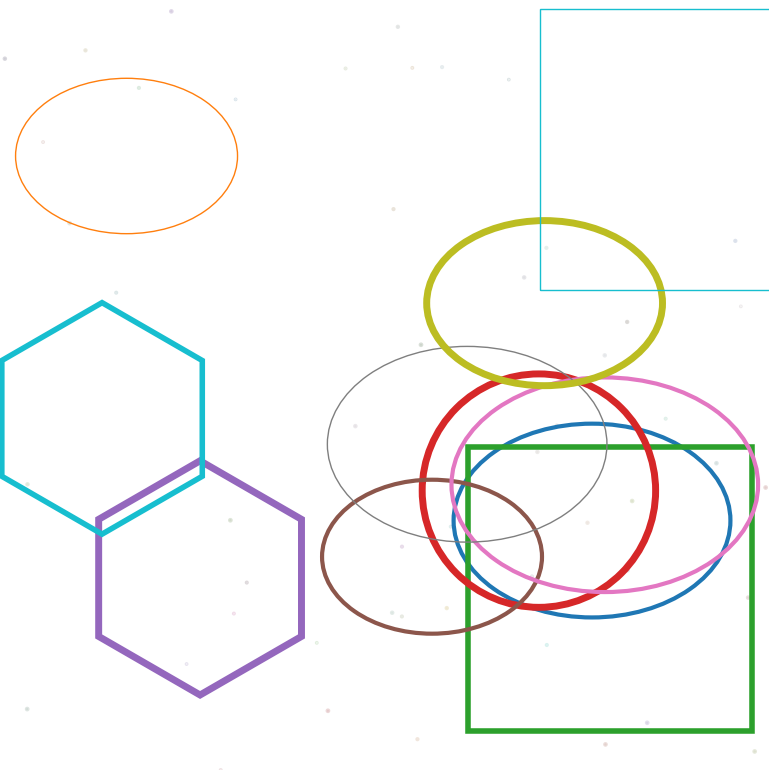[{"shape": "oval", "thickness": 1.5, "radius": 0.9, "center": [0.769, 0.324]}, {"shape": "oval", "thickness": 0.5, "radius": 0.72, "center": [0.164, 0.797]}, {"shape": "square", "thickness": 2, "radius": 0.92, "center": [0.792, 0.235]}, {"shape": "circle", "thickness": 2.5, "radius": 0.76, "center": [0.7, 0.363]}, {"shape": "hexagon", "thickness": 2.5, "radius": 0.76, "center": [0.26, 0.249]}, {"shape": "oval", "thickness": 1.5, "radius": 0.71, "center": [0.561, 0.277]}, {"shape": "oval", "thickness": 1.5, "radius": 1.0, "center": [0.785, 0.37]}, {"shape": "oval", "thickness": 0.5, "radius": 0.91, "center": [0.607, 0.423]}, {"shape": "oval", "thickness": 2.5, "radius": 0.77, "center": [0.707, 0.606]}, {"shape": "hexagon", "thickness": 2, "radius": 0.75, "center": [0.133, 0.457]}, {"shape": "square", "thickness": 0.5, "radius": 0.91, "center": [0.884, 0.806]}]